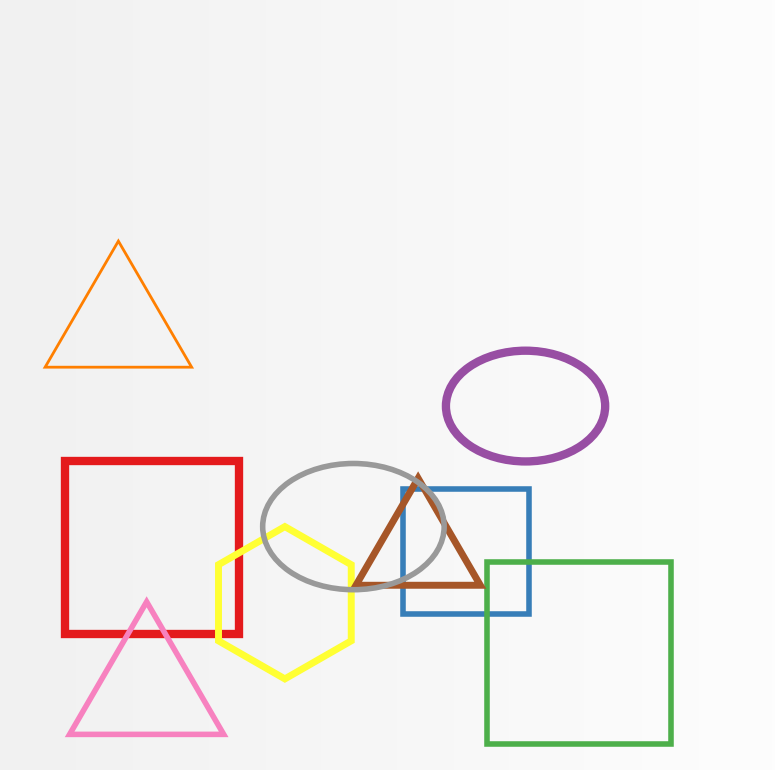[{"shape": "square", "thickness": 3, "radius": 0.56, "center": [0.196, 0.289]}, {"shape": "square", "thickness": 2, "radius": 0.41, "center": [0.601, 0.284]}, {"shape": "square", "thickness": 2, "radius": 0.59, "center": [0.748, 0.152]}, {"shape": "oval", "thickness": 3, "radius": 0.51, "center": [0.678, 0.473]}, {"shape": "triangle", "thickness": 1, "radius": 0.55, "center": [0.153, 0.578]}, {"shape": "hexagon", "thickness": 2.5, "radius": 0.49, "center": [0.368, 0.217]}, {"shape": "triangle", "thickness": 2.5, "radius": 0.46, "center": [0.54, 0.286]}, {"shape": "triangle", "thickness": 2, "radius": 0.57, "center": [0.189, 0.104]}, {"shape": "oval", "thickness": 2, "radius": 0.59, "center": [0.456, 0.316]}]